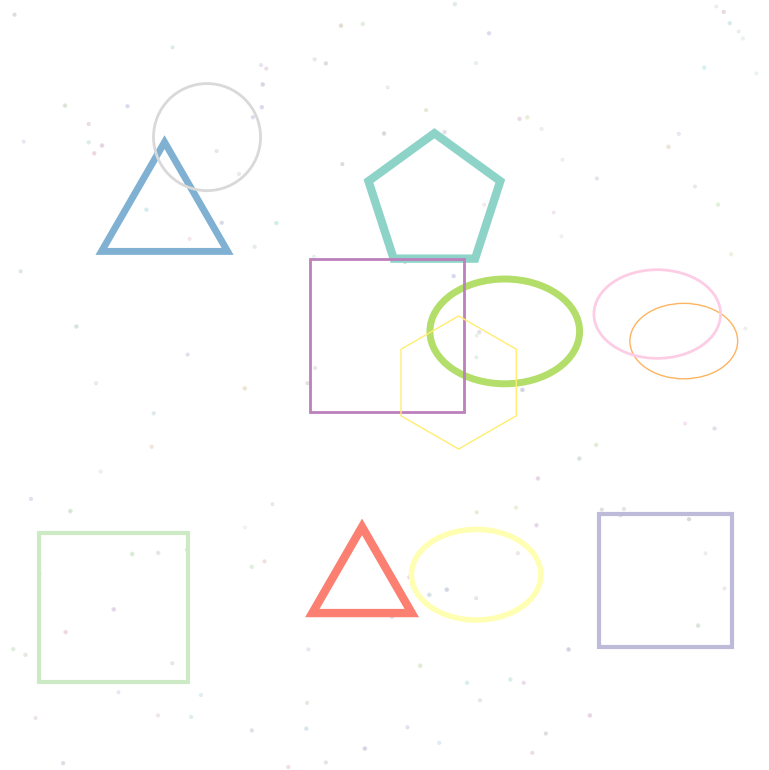[{"shape": "pentagon", "thickness": 3, "radius": 0.45, "center": [0.564, 0.737]}, {"shape": "oval", "thickness": 2, "radius": 0.42, "center": [0.618, 0.254]}, {"shape": "square", "thickness": 1.5, "radius": 0.43, "center": [0.864, 0.246]}, {"shape": "triangle", "thickness": 3, "radius": 0.37, "center": [0.47, 0.241]}, {"shape": "triangle", "thickness": 2.5, "radius": 0.47, "center": [0.214, 0.721]}, {"shape": "oval", "thickness": 0.5, "radius": 0.35, "center": [0.888, 0.557]}, {"shape": "oval", "thickness": 2.5, "radius": 0.49, "center": [0.656, 0.57]}, {"shape": "oval", "thickness": 1, "radius": 0.41, "center": [0.854, 0.592]}, {"shape": "circle", "thickness": 1, "radius": 0.35, "center": [0.269, 0.822]}, {"shape": "square", "thickness": 1, "radius": 0.5, "center": [0.502, 0.564]}, {"shape": "square", "thickness": 1.5, "radius": 0.48, "center": [0.147, 0.211]}, {"shape": "hexagon", "thickness": 0.5, "radius": 0.43, "center": [0.596, 0.503]}]